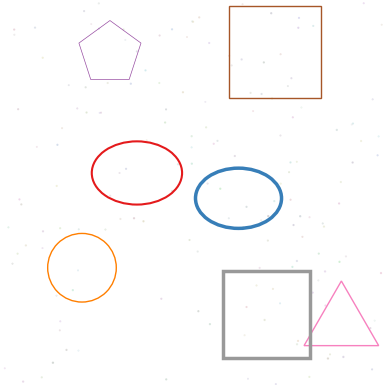[{"shape": "oval", "thickness": 1.5, "radius": 0.59, "center": [0.356, 0.551]}, {"shape": "oval", "thickness": 2.5, "radius": 0.56, "center": [0.62, 0.485]}, {"shape": "pentagon", "thickness": 0.5, "radius": 0.42, "center": [0.286, 0.862]}, {"shape": "circle", "thickness": 1, "radius": 0.45, "center": [0.213, 0.305]}, {"shape": "square", "thickness": 1, "radius": 0.6, "center": [0.714, 0.865]}, {"shape": "triangle", "thickness": 1, "radius": 0.56, "center": [0.887, 0.158]}, {"shape": "square", "thickness": 2.5, "radius": 0.57, "center": [0.692, 0.183]}]